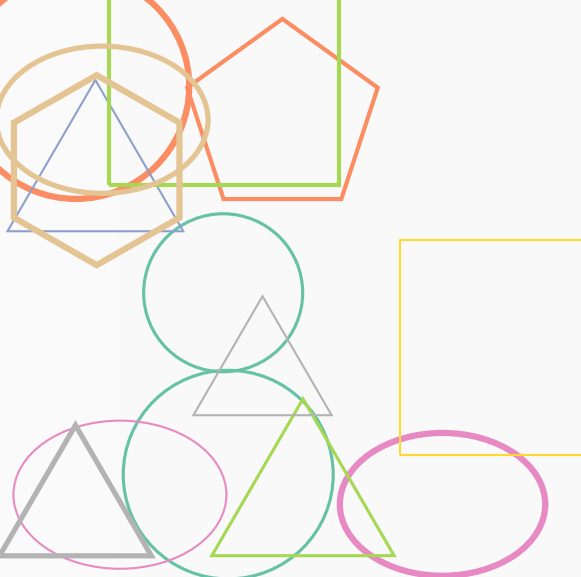[{"shape": "circle", "thickness": 1.5, "radius": 0.9, "center": [0.393, 0.177]}, {"shape": "circle", "thickness": 1.5, "radius": 0.68, "center": [0.384, 0.492]}, {"shape": "circle", "thickness": 3, "radius": 0.97, "center": [0.131, 0.85]}, {"shape": "pentagon", "thickness": 2, "radius": 0.86, "center": [0.486, 0.794]}, {"shape": "triangle", "thickness": 1, "radius": 0.87, "center": [0.164, 0.686]}, {"shape": "oval", "thickness": 1, "radius": 0.92, "center": [0.206, 0.142]}, {"shape": "oval", "thickness": 3, "radius": 0.88, "center": [0.761, 0.126]}, {"shape": "square", "thickness": 2, "radius": 0.99, "center": [0.385, 0.877]}, {"shape": "triangle", "thickness": 1.5, "radius": 0.91, "center": [0.521, 0.127]}, {"shape": "square", "thickness": 1, "radius": 0.93, "center": [0.874, 0.397]}, {"shape": "oval", "thickness": 2.5, "radius": 0.91, "center": [0.176, 0.792]}, {"shape": "hexagon", "thickness": 3, "radius": 0.82, "center": [0.166, 0.704]}, {"shape": "triangle", "thickness": 2.5, "radius": 0.75, "center": [0.13, 0.112]}, {"shape": "triangle", "thickness": 1, "radius": 0.69, "center": [0.452, 0.349]}]